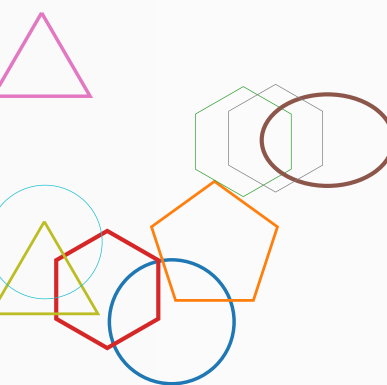[{"shape": "circle", "thickness": 2.5, "radius": 0.8, "center": [0.443, 0.164]}, {"shape": "pentagon", "thickness": 2, "radius": 0.85, "center": [0.553, 0.358]}, {"shape": "hexagon", "thickness": 0.5, "radius": 0.71, "center": [0.628, 0.632]}, {"shape": "hexagon", "thickness": 3, "radius": 0.76, "center": [0.277, 0.248]}, {"shape": "oval", "thickness": 3, "radius": 0.85, "center": [0.845, 0.636]}, {"shape": "triangle", "thickness": 2.5, "radius": 0.72, "center": [0.107, 0.822]}, {"shape": "hexagon", "thickness": 0.5, "radius": 0.7, "center": [0.711, 0.641]}, {"shape": "triangle", "thickness": 2, "radius": 0.8, "center": [0.114, 0.265]}, {"shape": "circle", "thickness": 0.5, "radius": 0.74, "center": [0.116, 0.371]}]